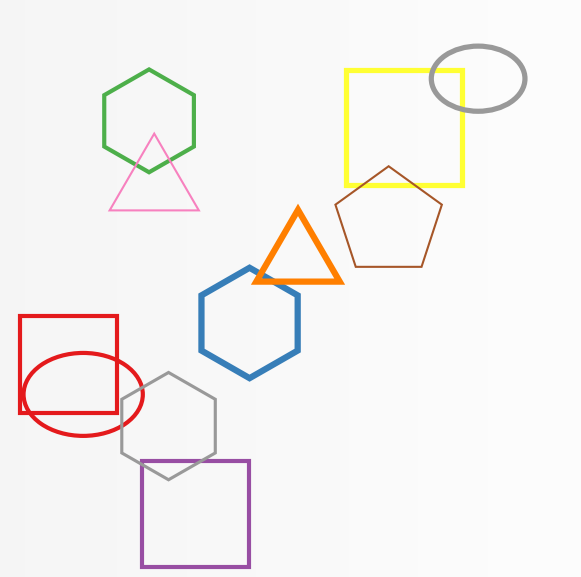[{"shape": "square", "thickness": 2, "radius": 0.42, "center": [0.118, 0.368]}, {"shape": "oval", "thickness": 2, "radius": 0.51, "center": [0.143, 0.316]}, {"shape": "hexagon", "thickness": 3, "radius": 0.48, "center": [0.429, 0.44]}, {"shape": "hexagon", "thickness": 2, "radius": 0.45, "center": [0.256, 0.79]}, {"shape": "square", "thickness": 2, "radius": 0.46, "center": [0.336, 0.109]}, {"shape": "triangle", "thickness": 3, "radius": 0.41, "center": [0.513, 0.553]}, {"shape": "square", "thickness": 2.5, "radius": 0.5, "center": [0.695, 0.778]}, {"shape": "pentagon", "thickness": 1, "radius": 0.48, "center": [0.669, 0.615]}, {"shape": "triangle", "thickness": 1, "radius": 0.44, "center": [0.265, 0.679]}, {"shape": "oval", "thickness": 2.5, "radius": 0.4, "center": [0.823, 0.863]}, {"shape": "hexagon", "thickness": 1.5, "radius": 0.46, "center": [0.29, 0.261]}]